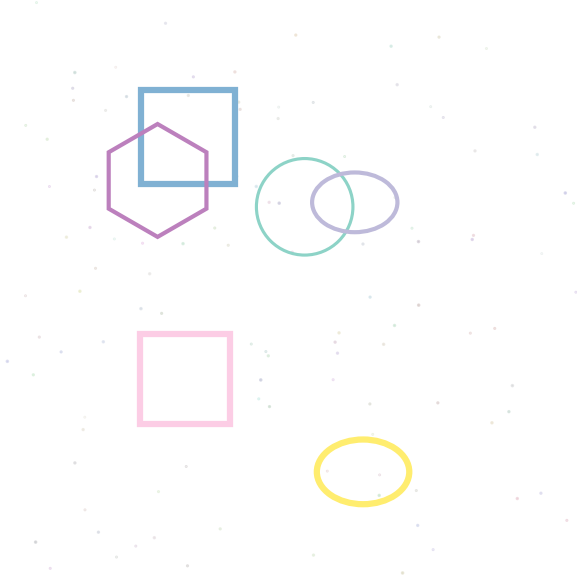[{"shape": "circle", "thickness": 1.5, "radius": 0.42, "center": [0.528, 0.641]}, {"shape": "oval", "thickness": 2, "radius": 0.37, "center": [0.614, 0.649]}, {"shape": "square", "thickness": 3, "radius": 0.41, "center": [0.325, 0.761]}, {"shape": "square", "thickness": 3, "radius": 0.39, "center": [0.32, 0.343]}, {"shape": "hexagon", "thickness": 2, "radius": 0.49, "center": [0.273, 0.687]}, {"shape": "oval", "thickness": 3, "radius": 0.4, "center": [0.629, 0.182]}]